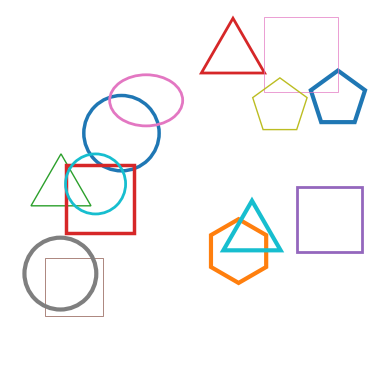[{"shape": "pentagon", "thickness": 3, "radius": 0.37, "center": [0.878, 0.743]}, {"shape": "circle", "thickness": 2.5, "radius": 0.49, "center": [0.316, 0.654]}, {"shape": "hexagon", "thickness": 3, "radius": 0.41, "center": [0.62, 0.348]}, {"shape": "triangle", "thickness": 1, "radius": 0.45, "center": [0.158, 0.51]}, {"shape": "square", "thickness": 2.5, "radius": 0.44, "center": [0.26, 0.484]}, {"shape": "triangle", "thickness": 2, "radius": 0.47, "center": [0.605, 0.858]}, {"shape": "square", "thickness": 2, "radius": 0.42, "center": [0.856, 0.429]}, {"shape": "square", "thickness": 0.5, "radius": 0.38, "center": [0.191, 0.254]}, {"shape": "oval", "thickness": 2, "radius": 0.47, "center": [0.38, 0.739]}, {"shape": "square", "thickness": 0.5, "radius": 0.48, "center": [0.782, 0.858]}, {"shape": "circle", "thickness": 3, "radius": 0.47, "center": [0.157, 0.289]}, {"shape": "pentagon", "thickness": 1, "radius": 0.37, "center": [0.727, 0.723]}, {"shape": "circle", "thickness": 2, "radius": 0.39, "center": [0.248, 0.522]}, {"shape": "triangle", "thickness": 3, "radius": 0.43, "center": [0.654, 0.393]}]